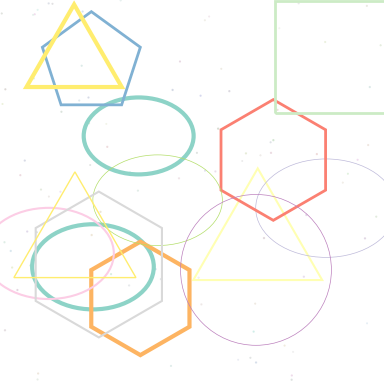[{"shape": "oval", "thickness": 3, "radius": 0.79, "center": [0.241, 0.307]}, {"shape": "oval", "thickness": 3, "radius": 0.71, "center": [0.36, 0.647]}, {"shape": "triangle", "thickness": 1.5, "radius": 0.97, "center": [0.669, 0.369]}, {"shape": "oval", "thickness": 0.5, "radius": 0.91, "center": [0.847, 0.459]}, {"shape": "hexagon", "thickness": 2, "radius": 0.78, "center": [0.71, 0.585]}, {"shape": "pentagon", "thickness": 2, "radius": 0.67, "center": [0.237, 0.836]}, {"shape": "hexagon", "thickness": 3, "radius": 0.74, "center": [0.365, 0.225]}, {"shape": "oval", "thickness": 0.5, "radius": 0.84, "center": [0.409, 0.48]}, {"shape": "oval", "thickness": 1.5, "radius": 0.85, "center": [0.126, 0.342]}, {"shape": "hexagon", "thickness": 1.5, "radius": 0.95, "center": [0.257, 0.313]}, {"shape": "circle", "thickness": 0.5, "radius": 0.98, "center": [0.665, 0.299]}, {"shape": "square", "thickness": 2, "radius": 0.73, "center": [0.861, 0.852]}, {"shape": "triangle", "thickness": 3, "radius": 0.71, "center": [0.193, 0.845]}, {"shape": "triangle", "thickness": 1, "radius": 0.92, "center": [0.195, 0.371]}]